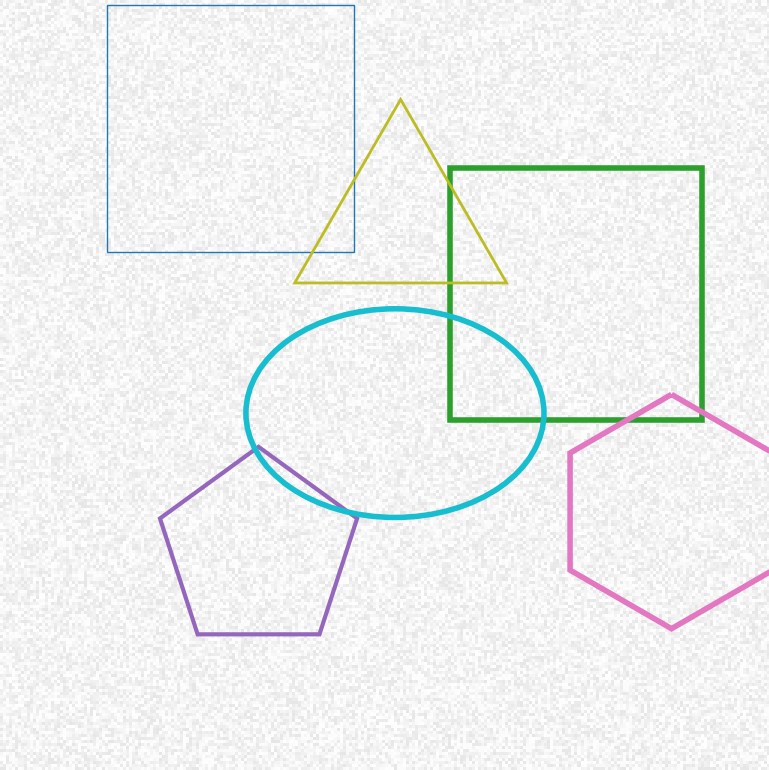[{"shape": "square", "thickness": 0.5, "radius": 0.8, "center": [0.299, 0.833]}, {"shape": "square", "thickness": 2, "radius": 0.82, "center": [0.748, 0.619]}, {"shape": "pentagon", "thickness": 1.5, "radius": 0.67, "center": [0.336, 0.285]}, {"shape": "hexagon", "thickness": 2, "radius": 0.76, "center": [0.872, 0.336]}, {"shape": "triangle", "thickness": 1, "radius": 0.79, "center": [0.52, 0.712]}, {"shape": "oval", "thickness": 2, "radius": 0.97, "center": [0.513, 0.463]}]